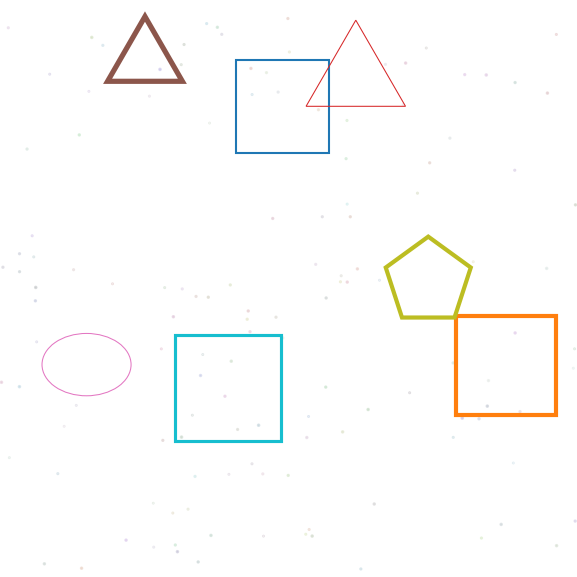[{"shape": "square", "thickness": 1, "radius": 0.4, "center": [0.49, 0.814]}, {"shape": "square", "thickness": 2, "radius": 0.43, "center": [0.877, 0.366]}, {"shape": "triangle", "thickness": 0.5, "radius": 0.5, "center": [0.616, 0.865]}, {"shape": "triangle", "thickness": 2.5, "radius": 0.37, "center": [0.251, 0.896]}, {"shape": "oval", "thickness": 0.5, "radius": 0.39, "center": [0.15, 0.368]}, {"shape": "pentagon", "thickness": 2, "radius": 0.39, "center": [0.742, 0.512]}, {"shape": "square", "thickness": 1.5, "radius": 0.46, "center": [0.395, 0.328]}]